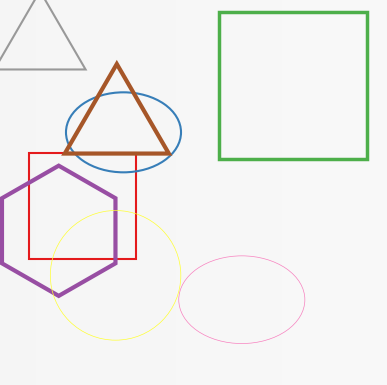[{"shape": "square", "thickness": 1.5, "radius": 0.69, "center": [0.213, 0.465]}, {"shape": "oval", "thickness": 1.5, "radius": 0.74, "center": [0.319, 0.656]}, {"shape": "square", "thickness": 2.5, "radius": 0.95, "center": [0.756, 0.778]}, {"shape": "hexagon", "thickness": 3, "radius": 0.85, "center": [0.152, 0.401]}, {"shape": "circle", "thickness": 0.5, "radius": 0.84, "center": [0.298, 0.285]}, {"shape": "triangle", "thickness": 3, "radius": 0.78, "center": [0.301, 0.679]}, {"shape": "oval", "thickness": 0.5, "radius": 0.81, "center": [0.624, 0.222]}, {"shape": "triangle", "thickness": 1.5, "radius": 0.68, "center": [0.103, 0.887]}]